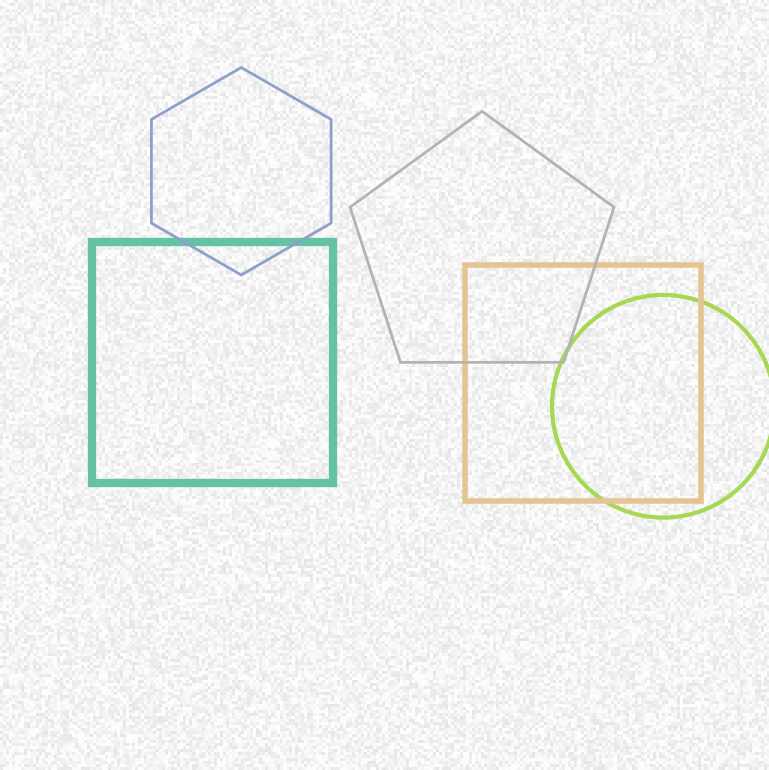[{"shape": "square", "thickness": 3, "radius": 0.78, "center": [0.276, 0.529]}, {"shape": "hexagon", "thickness": 1, "radius": 0.67, "center": [0.313, 0.778]}, {"shape": "circle", "thickness": 1.5, "radius": 0.72, "center": [0.861, 0.472]}, {"shape": "square", "thickness": 2, "radius": 0.77, "center": [0.757, 0.502]}, {"shape": "pentagon", "thickness": 1, "radius": 0.9, "center": [0.626, 0.675]}]